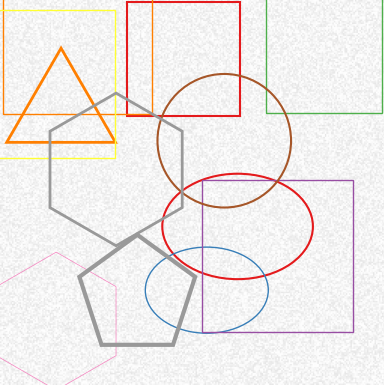[{"shape": "square", "thickness": 1.5, "radius": 0.74, "center": [0.476, 0.847]}, {"shape": "oval", "thickness": 1.5, "radius": 0.98, "center": [0.617, 0.412]}, {"shape": "oval", "thickness": 1, "radius": 0.8, "center": [0.537, 0.246]}, {"shape": "square", "thickness": 1, "radius": 0.75, "center": [0.842, 0.856]}, {"shape": "square", "thickness": 1, "radius": 0.98, "center": [0.722, 0.335]}, {"shape": "square", "thickness": 1, "radius": 0.97, "center": [0.201, 0.898]}, {"shape": "triangle", "thickness": 2, "radius": 0.82, "center": [0.159, 0.712]}, {"shape": "square", "thickness": 1, "radius": 0.97, "center": [0.107, 0.782]}, {"shape": "circle", "thickness": 1.5, "radius": 0.87, "center": [0.582, 0.634]}, {"shape": "hexagon", "thickness": 0.5, "radius": 0.9, "center": [0.146, 0.166]}, {"shape": "pentagon", "thickness": 3, "radius": 0.79, "center": [0.357, 0.232]}, {"shape": "hexagon", "thickness": 2, "radius": 0.99, "center": [0.302, 0.56]}]